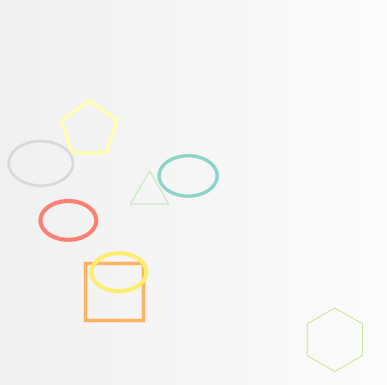[{"shape": "oval", "thickness": 2.5, "radius": 0.37, "center": [0.486, 0.543]}, {"shape": "pentagon", "thickness": 2.5, "radius": 0.37, "center": [0.23, 0.664]}, {"shape": "oval", "thickness": 3, "radius": 0.36, "center": [0.176, 0.427]}, {"shape": "square", "thickness": 2.5, "radius": 0.37, "center": [0.294, 0.243]}, {"shape": "hexagon", "thickness": 0.5, "radius": 0.41, "center": [0.864, 0.118]}, {"shape": "oval", "thickness": 2, "radius": 0.41, "center": [0.105, 0.576]}, {"shape": "triangle", "thickness": 1, "radius": 0.29, "center": [0.386, 0.499]}, {"shape": "oval", "thickness": 3, "radius": 0.35, "center": [0.307, 0.293]}]